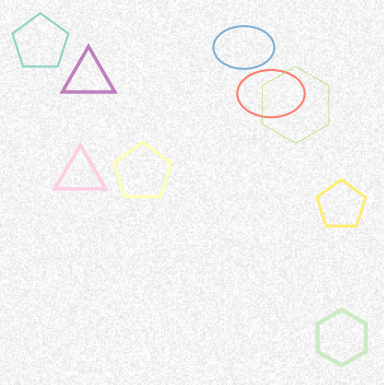[{"shape": "pentagon", "thickness": 1.5, "radius": 0.38, "center": [0.105, 0.889]}, {"shape": "pentagon", "thickness": 2, "radius": 0.39, "center": [0.37, 0.552]}, {"shape": "oval", "thickness": 1.5, "radius": 0.44, "center": [0.704, 0.757]}, {"shape": "oval", "thickness": 1.5, "radius": 0.4, "center": [0.633, 0.877]}, {"shape": "hexagon", "thickness": 0.5, "radius": 0.5, "center": [0.768, 0.727]}, {"shape": "triangle", "thickness": 2.5, "radius": 0.38, "center": [0.209, 0.547]}, {"shape": "triangle", "thickness": 2.5, "radius": 0.39, "center": [0.23, 0.8]}, {"shape": "hexagon", "thickness": 3, "radius": 0.36, "center": [0.888, 0.123]}, {"shape": "pentagon", "thickness": 2, "radius": 0.33, "center": [0.886, 0.467]}]